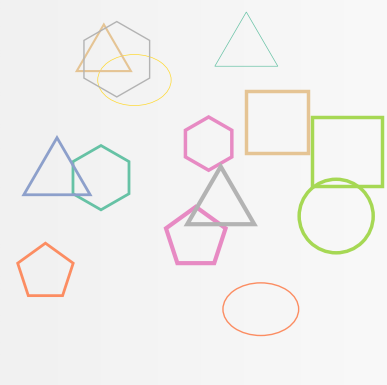[{"shape": "hexagon", "thickness": 2, "radius": 0.42, "center": [0.261, 0.539]}, {"shape": "triangle", "thickness": 0.5, "radius": 0.47, "center": [0.636, 0.875]}, {"shape": "oval", "thickness": 1, "radius": 0.49, "center": [0.673, 0.197]}, {"shape": "pentagon", "thickness": 2, "radius": 0.38, "center": [0.117, 0.293]}, {"shape": "triangle", "thickness": 2, "radius": 0.49, "center": [0.147, 0.544]}, {"shape": "pentagon", "thickness": 3, "radius": 0.4, "center": [0.505, 0.382]}, {"shape": "hexagon", "thickness": 2.5, "radius": 0.35, "center": [0.538, 0.627]}, {"shape": "circle", "thickness": 2.5, "radius": 0.48, "center": [0.868, 0.439]}, {"shape": "square", "thickness": 2.5, "radius": 0.45, "center": [0.895, 0.607]}, {"shape": "oval", "thickness": 0.5, "radius": 0.47, "center": [0.347, 0.792]}, {"shape": "triangle", "thickness": 1.5, "radius": 0.4, "center": [0.268, 0.856]}, {"shape": "square", "thickness": 2.5, "radius": 0.4, "center": [0.715, 0.684]}, {"shape": "triangle", "thickness": 3, "radius": 0.5, "center": [0.57, 0.468]}, {"shape": "hexagon", "thickness": 1, "radius": 0.49, "center": [0.301, 0.846]}]